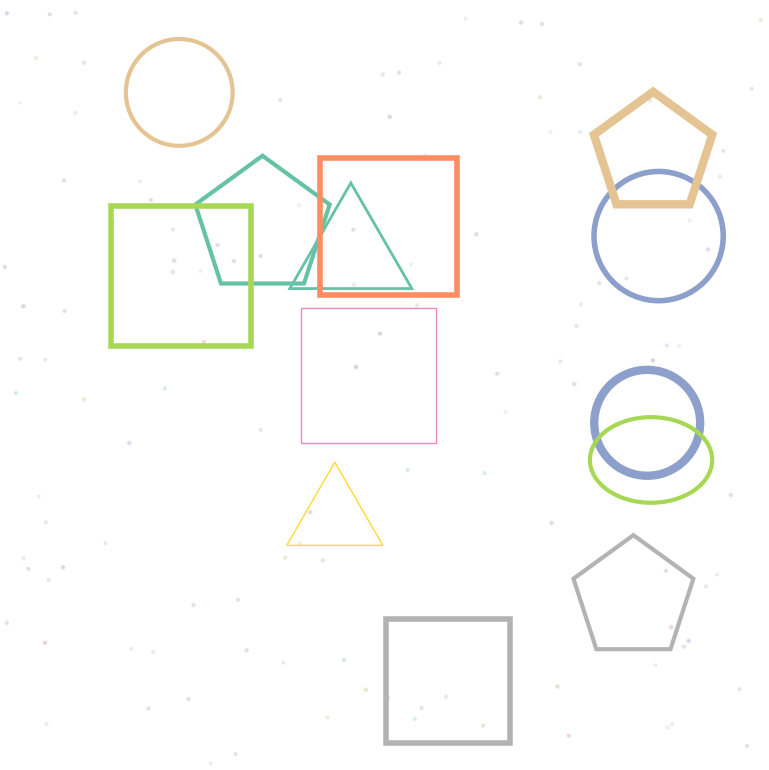[{"shape": "pentagon", "thickness": 1.5, "radius": 0.46, "center": [0.341, 0.706]}, {"shape": "triangle", "thickness": 1, "radius": 0.46, "center": [0.456, 0.671]}, {"shape": "square", "thickness": 2, "radius": 0.45, "center": [0.504, 0.706]}, {"shape": "circle", "thickness": 3, "radius": 0.34, "center": [0.841, 0.451]}, {"shape": "circle", "thickness": 2, "radius": 0.42, "center": [0.855, 0.693]}, {"shape": "square", "thickness": 0.5, "radius": 0.44, "center": [0.479, 0.513]}, {"shape": "oval", "thickness": 1.5, "radius": 0.4, "center": [0.846, 0.403]}, {"shape": "square", "thickness": 2, "radius": 0.45, "center": [0.234, 0.641]}, {"shape": "triangle", "thickness": 0.5, "radius": 0.36, "center": [0.435, 0.328]}, {"shape": "circle", "thickness": 1.5, "radius": 0.35, "center": [0.233, 0.88]}, {"shape": "pentagon", "thickness": 3, "radius": 0.4, "center": [0.848, 0.8]}, {"shape": "square", "thickness": 2, "radius": 0.4, "center": [0.582, 0.116]}, {"shape": "pentagon", "thickness": 1.5, "radius": 0.41, "center": [0.823, 0.223]}]